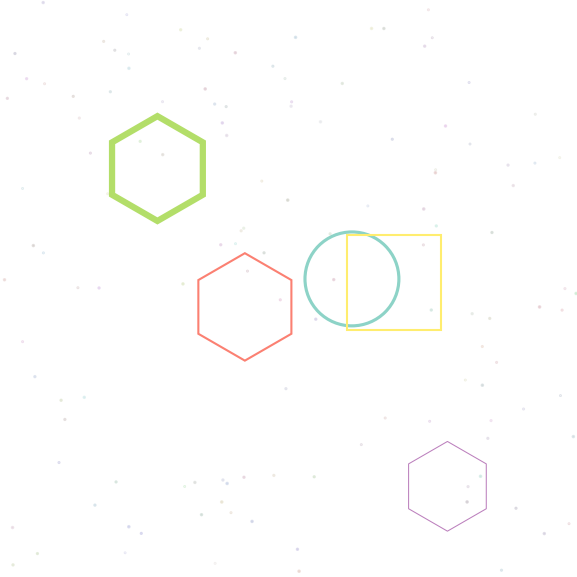[{"shape": "circle", "thickness": 1.5, "radius": 0.41, "center": [0.609, 0.516]}, {"shape": "hexagon", "thickness": 1, "radius": 0.47, "center": [0.424, 0.468]}, {"shape": "hexagon", "thickness": 3, "radius": 0.45, "center": [0.273, 0.707]}, {"shape": "hexagon", "thickness": 0.5, "radius": 0.39, "center": [0.775, 0.157]}, {"shape": "square", "thickness": 1, "radius": 0.41, "center": [0.682, 0.51]}]